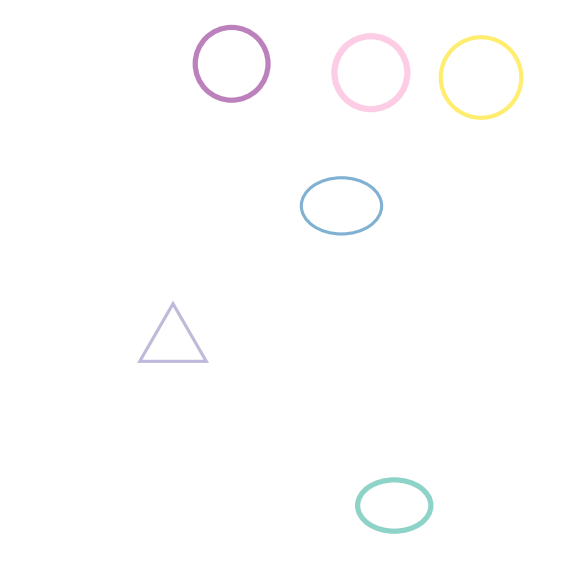[{"shape": "oval", "thickness": 2.5, "radius": 0.32, "center": [0.683, 0.124]}, {"shape": "triangle", "thickness": 1.5, "radius": 0.33, "center": [0.3, 0.407]}, {"shape": "oval", "thickness": 1.5, "radius": 0.35, "center": [0.591, 0.643]}, {"shape": "circle", "thickness": 3, "radius": 0.32, "center": [0.642, 0.873]}, {"shape": "circle", "thickness": 2.5, "radius": 0.32, "center": [0.401, 0.889]}, {"shape": "circle", "thickness": 2, "radius": 0.35, "center": [0.833, 0.865]}]